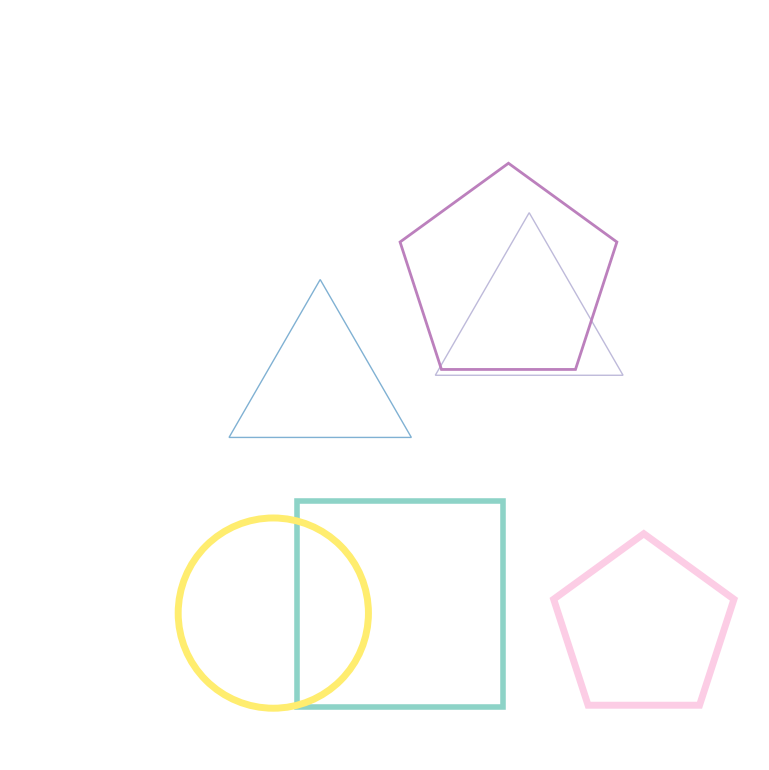[{"shape": "square", "thickness": 2, "radius": 0.67, "center": [0.519, 0.216]}, {"shape": "triangle", "thickness": 0.5, "radius": 0.7, "center": [0.687, 0.583]}, {"shape": "triangle", "thickness": 0.5, "radius": 0.68, "center": [0.416, 0.5]}, {"shape": "pentagon", "thickness": 2.5, "radius": 0.62, "center": [0.836, 0.184]}, {"shape": "pentagon", "thickness": 1, "radius": 0.74, "center": [0.66, 0.64]}, {"shape": "circle", "thickness": 2.5, "radius": 0.62, "center": [0.355, 0.204]}]